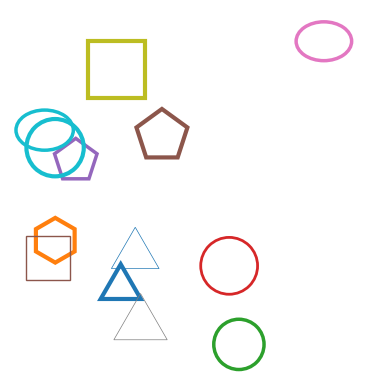[{"shape": "triangle", "thickness": 0.5, "radius": 0.36, "center": [0.351, 0.338]}, {"shape": "triangle", "thickness": 3, "radius": 0.3, "center": [0.314, 0.254]}, {"shape": "hexagon", "thickness": 3, "radius": 0.29, "center": [0.144, 0.376]}, {"shape": "circle", "thickness": 2.5, "radius": 0.33, "center": [0.621, 0.105]}, {"shape": "circle", "thickness": 2, "radius": 0.37, "center": [0.595, 0.31]}, {"shape": "pentagon", "thickness": 2.5, "radius": 0.29, "center": [0.197, 0.583]}, {"shape": "square", "thickness": 1, "radius": 0.29, "center": [0.125, 0.33]}, {"shape": "pentagon", "thickness": 3, "radius": 0.35, "center": [0.421, 0.647]}, {"shape": "oval", "thickness": 2.5, "radius": 0.36, "center": [0.841, 0.893]}, {"shape": "triangle", "thickness": 0.5, "radius": 0.4, "center": [0.365, 0.158]}, {"shape": "square", "thickness": 3, "radius": 0.37, "center": [0.302, 0.82]}, {"shape": "circle", "thickness": 3, "radius": 0.37, "center": [0.143, 0.616]}, {"shape": "oval", "thickness": 2.5, "radius": 0.37, "center": [0.116, 0.662]}]